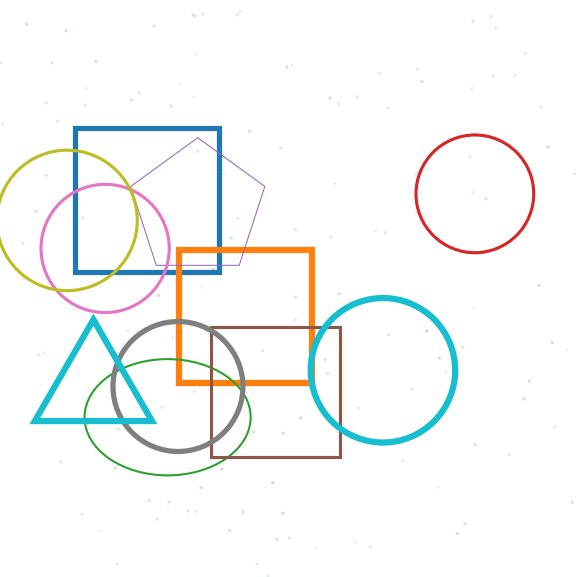[{"shape": "square", "thickness": 2.5, "radius": 0.62, "center": [0.254, 0.653]}, {"shape": "square", "thickness": 3, "radius": 0.58, "center": [0.425, 0.45]}, {"shape": "oval", "thickness": 1, "radius": 0.72, "center": [0.29, 0.277]}, {"shape": "circle", "thickness": 1.5, "radius": 0.51, "center": [0.822, 0.663]}, {"shape": "pentagon", "thickness": 0.5, "radius": 0.61, "center": [0.342, 0.639]}, {"shape": "square", "thickness": 1.5, "radius": 0.56, "center": [0.477, 0.321]}, {"shape": "circle", "thickness": 1.5, "radius": 0.56, "center": [0.182, 0.569]}, {"shape": "circle", "thickness": 2.5, "radius": 0.56, "center": [0.308, 0.33]}, {"shape": "circle", "thickness": 1.5, "radius": 0.61, "center": [0.116, 0.617]}, {"shape": "triangle", "thickness": 3, "radius": 0.59, "center": [0.162, 0.329]}, {"shape": "circle", "thickness": 3, "radius": 0.63, "center": [0.663, 0.358]}]